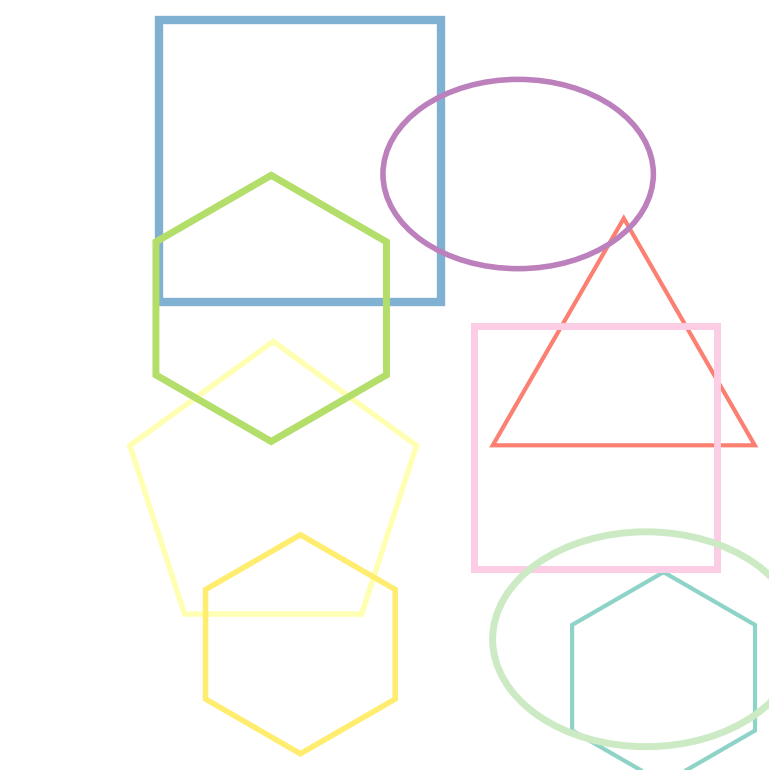[{"shape": "hexagon", "thickness": 1.5, "radius": 0.69, "center": [0.862, 0.12]}, {"shape": "pentagon", "thickness": 2, "radius": 0.98, "center": [0.355, 0.361]}, {"shape": "triangle", "thickness": 1.5, "radius": 0.98, "center": [0.81, 0.52]}, {"shape": "square", "thickness": 3, "radius": 0.92, "center": [0.39, 0.791]}, {"shape": "hexagon", "thickness": 2.5, "radius": 0.86, "center": [0.352, 0.599]}, {"shape": "square", "thickness": 2.5, "radius": 0.79, "center": [0.773, 0.419]}, {"shape": "oval", "thickness": 2, "radius": 0.88, "center": [0.673, 0.774]}, {"shape": "oval", "thickness": 2.5, "radius": 1.0, "center": [0.839, 0.17]}, {"shape": "hexagon", "thickness": 2, "radius": 0.71, "center": [0.39, 0.163]}]